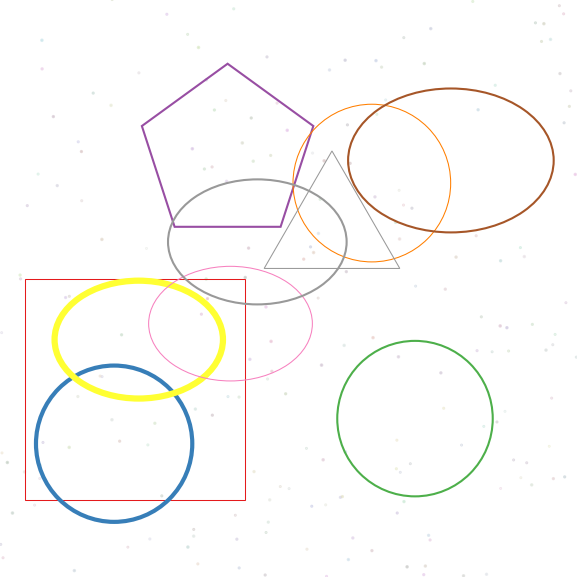[{"shape": "square", "thickness": 0.5, "radius": 0.96, "center": [0.234, 0.325]}, {"shape": "circle", "thickness": 2, "radius": 0.68, "center": [0.198, 0.231]}, {"shape": "circle", "thickness": 1, "radius": 0.67, "center": [0.719, 0.274]}, {"shape": "pentagon", "thickness": 1, "radius": 0.78, "center": [0.394, 0.733]}, {"shape": "circle", "thickness": 0.5, "radius": 0.68, "center": [0.644, 0.682]}, {"shape": "oval", "thickness": 3, "radius": 0.73, "center": [0.24, 0.411]}, {"shape": "oval", "thickness": 1, "radius": 0.89, "center": [0.781, 0.721]}, {"shape": "oval", "thickness": 0.5, "radius": 0.71, "center": [0.399, 0.439]}, {"shape": "oval", "thickness": 1, "radius": 0.77, "center": [0.446, 0.58]}, {"shape": "triangle", "thickness": 0.5, "radius": 0.68, "center": [0.575, 0.602]}]